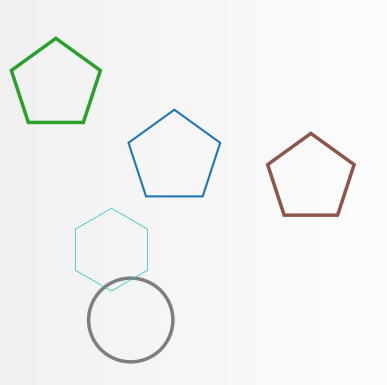[{"shape": "pentagon", "thickness": 1.5, "radius": 0.62, "center": [0.45, 0.591]}, {"shape": "pentagon", "thickness": 2.5, "radius": 0.6, "center": [0.144, 0.78]}, {"shape": "pentagon", "thickness": 2.5, "radius": 0.59, "center": [0.802, 0.536]}, {"shape": "circle", "thickness": 2.5, "radius": 0.54, "center": [0.337, 0.169]}, {"shape": "hexagon", "thickness": 0.5, "radius": 0.54, "center": [0.288, 0.351]}]